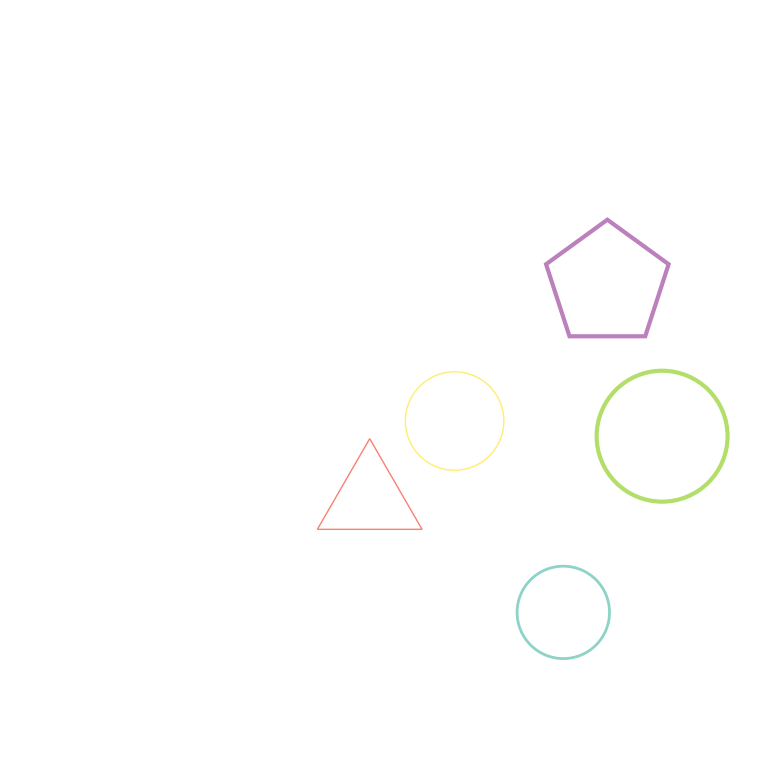[{"shape": "circle", "thickness": 1, "radius": 0.3, "center": [0.732, 0.205]}, {"shape": "triangle", "thickness": 0.5, "radius": 0.39, "center": [0.48, 0.352]}, {"shape": "circle", "thickness": 1.5, "radius": 0.43, "center": [0.86, 0.434]}, {"shape": "pentagon", "thickness": 1.5, "radius": 0.42, "center": [0.789, 0.631]}, {"shape": "circle", "thickness": 0.5, "radius": 0.32, "center": [0.59, 0.453]}]